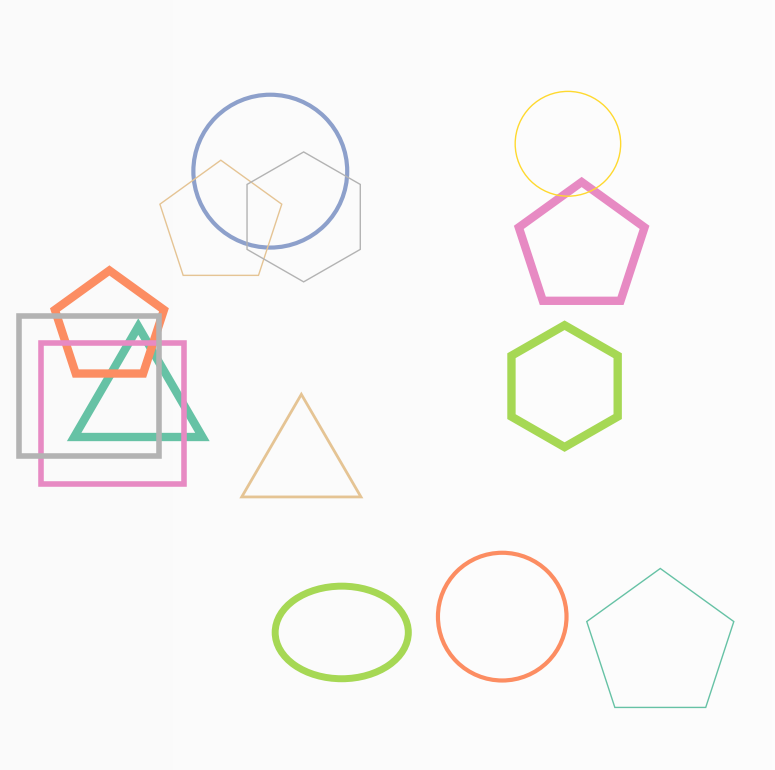[{"shape": "pentagon", "thickness": 0.5, "radius": 0.5, "center": [0.852, 0.162]}, {"shape": "triangle", "thickness": 3, "radius": 0.48, "center": [0.178, 0.48]}, {"shape": "circle", "thickness": 1.5, "radius": 0.41, "center": [0.648, 0.199]}, {"shape": "pentagon", "thickness": 3, "radius": 0.37, "center": [0.141, 0.575]}, {"shape": "circle", "thickness": 1.5, "radius": 0.5, "center": [0.349, 0.778]}, {"shape": "square", "thickness": 2, "radius": 0.46, "center": [0.145, 0.463]}, {"shape": "pentagon", "thickness": 3, "radius": 0.43, "center": [0.751, 0.678]}, {"shape": "hexagon", "thickness": 3, "radius": 0.4, "center": [0.728, 0.498]}, {"shape": "oval", "thickness": 2.5, "radius": 0.43, "center": [0.441, 0.179]}, {"shape": "circle", "thickness": 0.5, "radius": 0.34, "center": [0.733, 0.813]}, {"shape": "triangle", "thickness": 1, "radius": 0.44, "center": [0.389, 0.399]}, {"shape": "pentagon", "thickness": 0.5, "radius": 0.41, "center": [0.285, 0.709]}, {"shape": "hexagon", "thickness": 0.5, "radius": 0.42, "center": [0.392, 0.718]}, {"shape": "square", "thickness": 2, "radius": 0.45, "center": [0.115, 0.499]}]